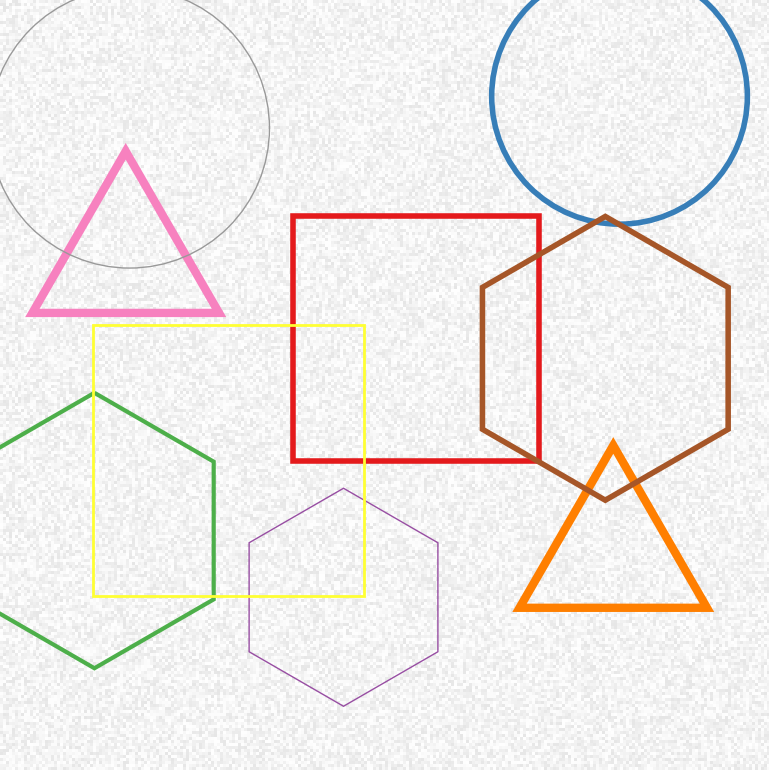[{"shape": "square", "thickness": 2, "radius": 0.8, "center": [0.54, 0.56]}, {"shape": "circle", "thickness": 2, "radius": 0.83, "center": [0.805, 0.875]}, {"shape": "hexagon", "thickness": 1.5, "radius": 0.89, "center": [0.123, 0.311]}, {"shape": "hexagon", "thickness": 0.5, "radius": 0.71, "center": [0.446, 0.224]}, {"shape": "triangle", "thickness": 3, "radius": 0.7, "center": [0.796, 0.281]}, {"shape": "square", "thickness": 1, "radius": 0.88, "center": [0.297, 0.402]}, {"shape": "hexagon", "thickness": 2, "radius": 0.92, "center": [0.786, 0.535]}, {"shape": "triangle", "thickness": 3, "radius": 0.7, "center": [0.163, 0.664]}, {"shape": "circle", "thickness": 0.5, "radius": 0.91, "center": [0.168, 0.834]}]